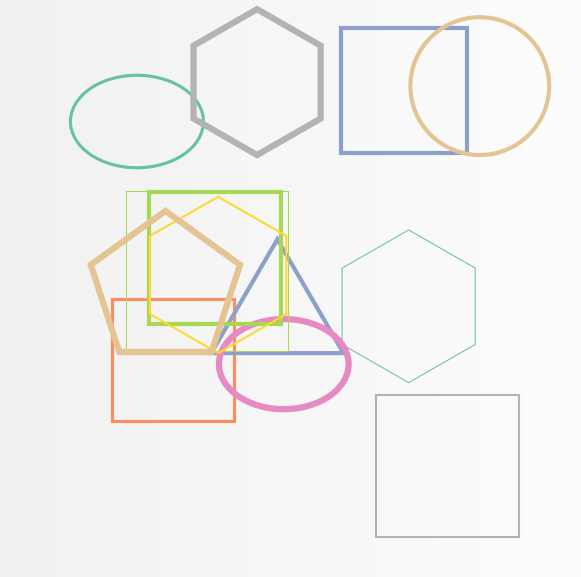[{"shape": "oval", "thickness": 1.5, "radius": 0.57, "center": [0.236, 0.789]}, {"shape": "hexagon", "thickness": 0.5, "radius": 0.66, "center": [0.703, 0.469]}, {"shape": "square", "thickness": 1.5, "radius": 0.53, "center": [0.297, 0.376]}, {"shape": "square", "thickness": 2, "radius": 0.54, "center": [0.695, 0.843]}, {"shape": "triangle", "thickness": 2, "radius": 0.66, "center": [0.477, 0.453]}, {"shape": "oval", "thickness": 3, "radius": 0.56, "center": [0.488, 0.369]}, {"shape": "square", "thickness": 0.5, "radius": 0.69, "center": [0.356, 0.529]}, {"shape": "square", "thickness": 2, "radius": 0.57, "center": [0.37, 0.552]}, {"shape": "hexagon", "thickness": 1, "radius": 0.68, "center": [0.375, 0.523]}, {"shape": "pentagon", "thickness": 3, "radius": 0.68, "center": [0.285, 0.499]}, {"shape": "circle", "thickness": 2, "radius": 0.6, "center": [0.825, 0.85]}, {"shape": "hexagon", "thickness": 3, "radius": 0.63, "center": [0.442, 0.857]}, {"shape": "square", "thickness": 1, "radius": 0.62, "center": [0.77, 0.192]}]